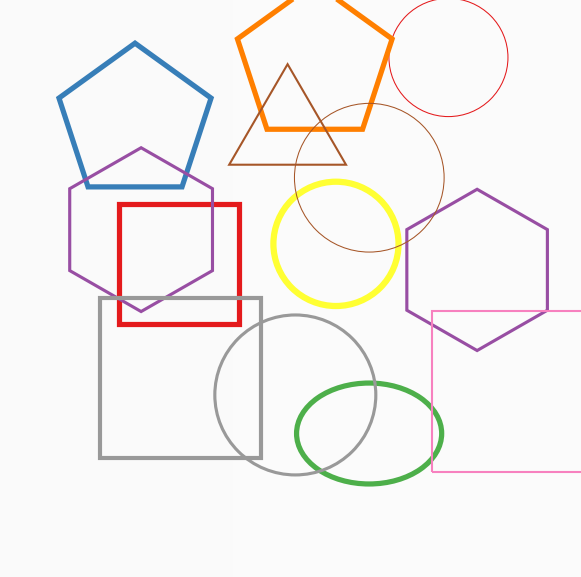[{"shape": "circle", "thickness": 0.5, "radius": 0.51, "center": [0.772, 0.9]}, {"shape": "square", "thickness": 2.5, "radius": 0.52, "center": [0.308, 0.542]}, {"shape": "pentagon", "thickness": 2.5, "radius": 0.69, "center": [0.232, 0.787]}, {"shape": "oval", "thickness": 2.5, "radius": 0.62, "center": [0.635, 0.248]}, {"shape": "hexagon", "thickness": 1.5, "radius": 0.71, "center": [0.243, 0.601]}, {"shape": "hexagon", "thickness": 1.5, "radius": 0.7, "center": [0.821, 0.532]}, {"shape": "pentagon", "thickness": 2.5, "radius": 0.7, "center": [0.542, 0.888]}, {"shape": "circle", "thickness": 3, "radius": 0.54, "center": [0.578, 0.577]}, {"shape": "circle", "thickness": 0.5, "radius": 0.64, "center": [0.635, 0.691]}, {"shape": "triangle", "thickness": 1, "radius": 0.58, "center": [0.495, 0.772]}, {"shape": "square", "thickness": 1, "radius": 0.7, "center": [0.883, 0.322]}, {"shape": "square", "thickness": 2, "radius": 0.69, "center": [0.311, 0.344]}, {"shape": "circle", "thickness": 1.5, "radius": 0.69, "center": [0.508, 0.315]}]